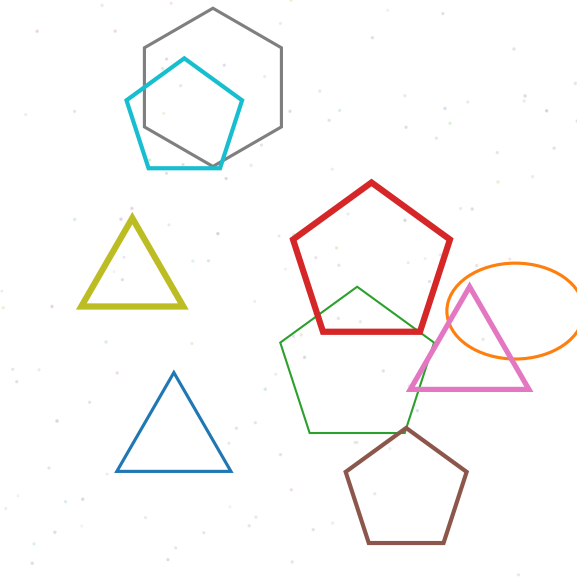[{"shape": "triangle", "thickness": 1.5, "radius": 0.57, "center": [0.301, 0.24]}, {"shape": "oval", "thickness": 1.5, "radius": 0.59, "center": [0.892, 0.46]}, {"shape": "pentagon", "thickness": 1, "radius": 0.7, "center": [0.618, 0.363]}, {"shape": "pentagon", "thickness": 3, "radius": 0.71, "center": [0.643, 0.54]}, {"shape": "pentagon", "thickness": 2, "radius": 0.55, "center": [0.703, 0.148]}, {"shape": "triangle", "thickness": 2.5, "radius": 0.59, "center": [0.813, 0.384]}, {"shape": "hexagon", "thickness": 1.5, "radius": 0.68, "center": [0.369, 0.848]}, {"shape": "triangle", "thickness": 3, "radius": 0.51, "center": [0.229, 0.519]}, {"shape": "pentagon", "thickness": 2, "radius": 0.53, "center": [0.319, 0.793]}]